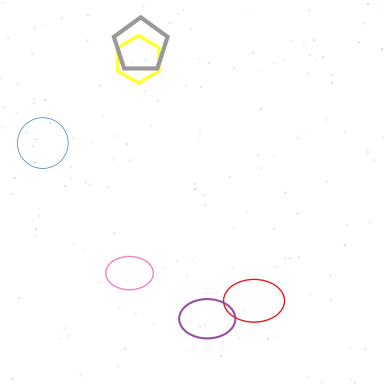[{"shape": "oval", "thickness": 1, "radius": 0.4, "center": [0.66, 0.219]}, {"shape": "circle", "thickness": 0.5, "radius": 0.33, "center": [0.111, 0.628]}, {"shape": "oval", "thickness": 1.5, "radius": 0.36, "center": [0.538, 0.172]}, {"shape": "hexagon", "thickness": 2.5, "radius": 0.31, "center": [0.36, 0.846]}, {"shape": "oval", "thickness": 1, "radius": 0.31, "center": [0.336, 0.291]}, {"shape": "pentagon", "thickness": 3, "radius": 0.37, "center": [0.366, 0.882]}]